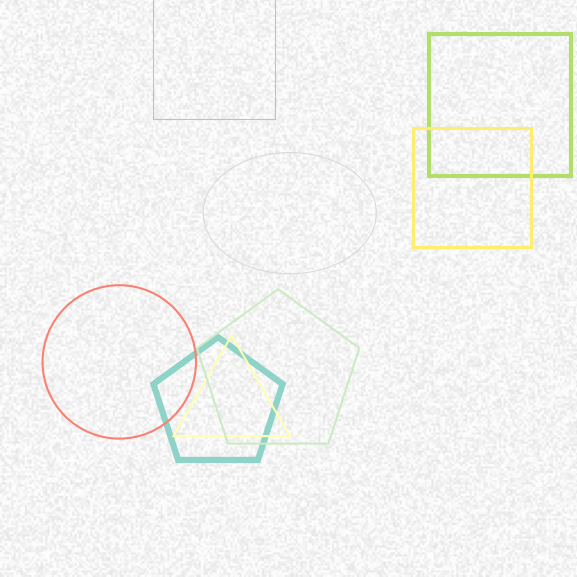[{"shape": "pentagon", "thickness": 3, "radius": 0.59, "center": [0.378, 0.298]}, {"shape": "triangle", "thickness": 1, "radius": 0.58, "center": [0.401, 0.302]}, {"shape": "circle", "thickness": 1, "radius": 0.66, "center": [0.207, 0.372]}, {"shape": "square", "thickness": 0.5, "radius": 0.53, "center": [0.371, 0.899]}, {"shape": "square", "thickness": 2, "radius": 0.61, "center": [0.866, 0.817]}, {"shape": "oval", "thickness": 0.5, "radius": 0.75, "center": [0.502, 0.63]}, {"shape": "pentagon", "thickness": 1, "radius": 0.74, "center": [0.482, 0.351]}, {"shape": "square", "thickness": 1.5, "radius": 0.51, "center": [0.817, 0.675]}]